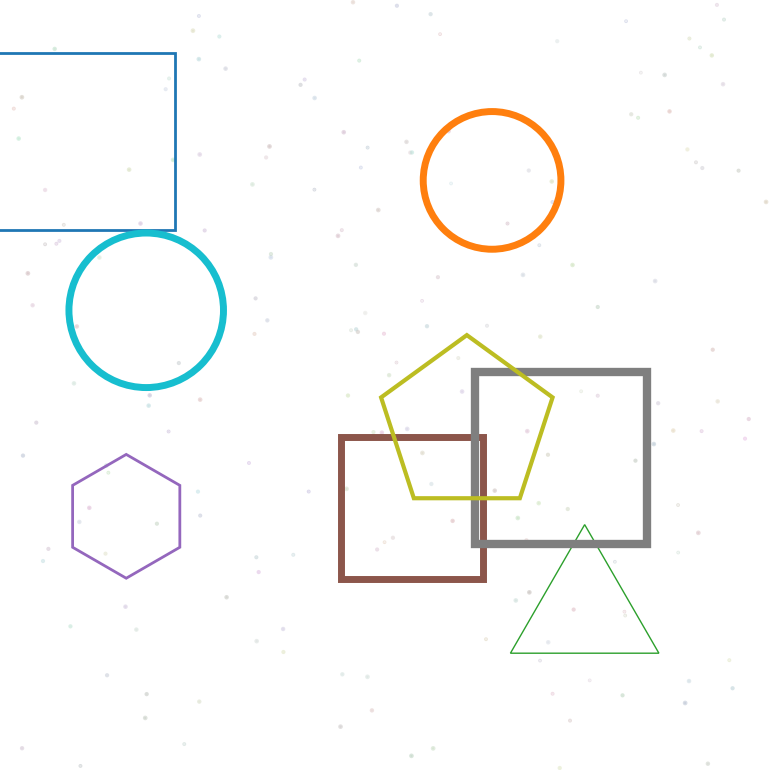[{"shape": "square", "thickness": 1, "radius": 0.58, "center": [0.112, 0.816]}, {"shape": "circle", "thickness": 2.5, "radius": 0.45, "center": [0.639, 0.766]}, {"shape": "triangle", "thickness": 0.5, "radius": 0.56, "center": [0.759, 0.207]}, {"shape": "hexagon", "thickness": 1, "radius": 0.4, "center": [0.164, 0.329]}, {"shape": "square", "thickness": 2.5, "radius": 0.46, "center": [0.535, 0.341]}, {"shape": "square", "thickness": 3, "radius": 0.56, "center": [0.729, 0.405]}, {"shape": "pentagon", "thickness": 1.5, "radius": 0.59, "center": [0.606, 0.448]}, {"shape": "circle", "thickness": 2.5, "radius": 0.5, "center": [0.19, 0.597]}]